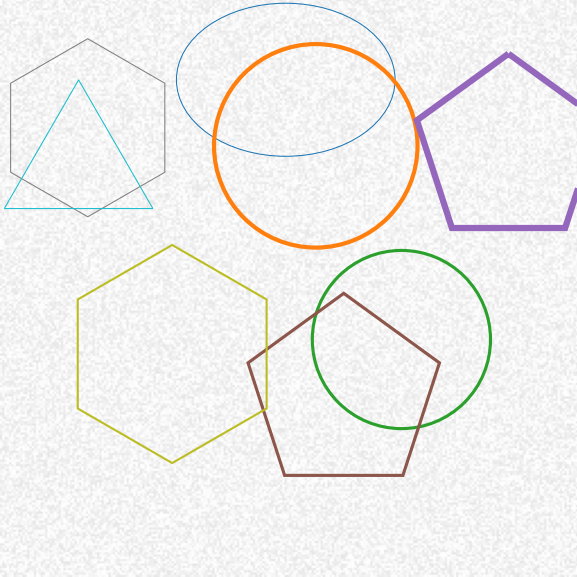[{"shape": "oval", "thickness": 0.5, "radius": 0.95, "center": [0.495, 0.861]}, {"shape": "circle", "thickness": 2, "radius": 0.88, "center": [0.547, 0.747]}, {"shape": "circle", "thickness": 1.5, "radius": 0.77, "center": [0.695, 0.411]}, {"shape": "pentagon", "thickness": 3, "radius": 0.83, "center": [0.881, 0.739]}, {"shape": "pentagon", "thickness": 1.5, "radius": 0.87, "center": [0.595, 0.317]}, {"shape": "hexagon", "thickness": 0.5, "radius": 0.77, "center": [0.152, 0.778]}, {"shape": "hexagon", "thickness": 1, "radius": 0.94, "center": [0.298, 0.386]}, {"shape": "triangle", "thickness": 0.5, "radius": 0.74, "center": [0.136, 0.712]}]